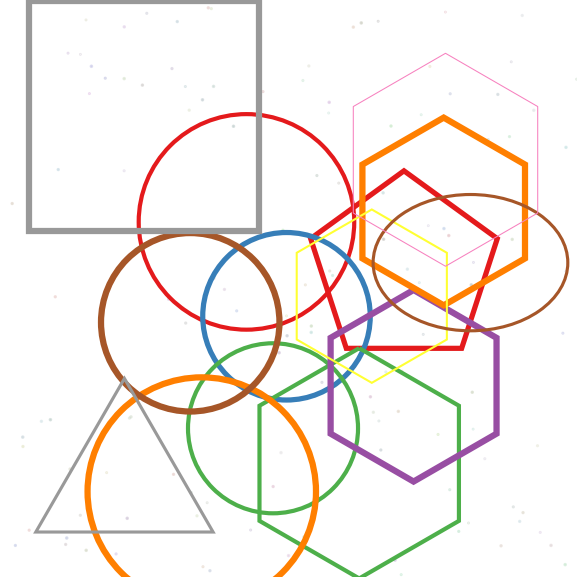[{"shape": "pentagon", "thickness": 2.5, "radius": 0.85, "center": [0.7, 0.533]}, {"shape": "circle", "thickness": 2, "radius": 0.93, "center": [0.427, 0.615]}, {"shape": "circle", "thickness": 2.5, "radius": 0.73, "center": [0.496, 0.451]}, {"shape": "hexagon", "thickness": 2, "radius": 1.0, "center": [0.622, 0.197]}, {"shape": "circle", "thickness": 2, "radius": 0.74, "center": [0.473, 0.258]}, {"shape": "hexagon", "thickness": 3, "radius": 0.83, "center": [0.716, 0.331]}, {"shape": "circle", "thickness": 3, "radius": 0.99, "center": [0.349, 0.148]}, {"shape": "hexagon", "thickness": 3, "radius": 0.81, "center": [0.768, 0.633]}, {"shape": "hexagon", "thickness": 1, "radius": 0.75, "center": [0.644, 0.486]}, {"shape": "circle", "thickness": 3, "radius": 0.77, "center": [0.329, 0.441]}, {"shape": "oval", "thickness": 1.5, "radius": 0.84, "center": [0.815, 0.544]}, {"shape": "hexagon", "thickness": 0.5, "radius": 0.92, "center": [0.771, 0.722]}, {"shape": "triangle", "thickness": 1.5, "radius": 0.89, "center": [0.215, 0.167]}, {"shape": "square", "thickness": 3, "radius": 0.99, "center": [0.25, 0.798]}]